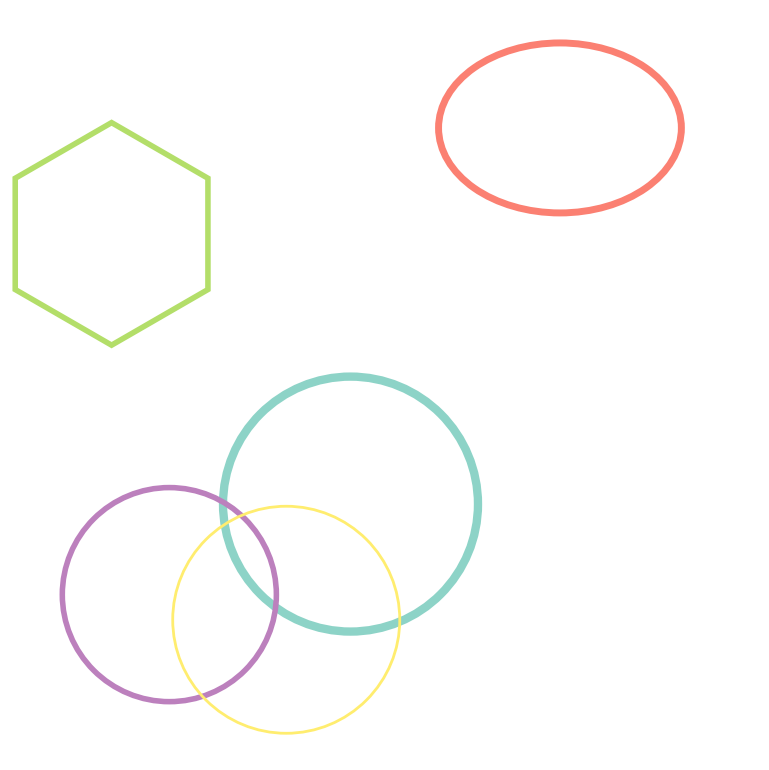[{"shape": "circle", "thickness": 3, "radius": 0.83, "center": [0.455, 0.345]}, {"shape": "oval", "thickness": 2.5, "radius": 0.79, "center": [0.727, 0.834]}, {"shape": "hexagon", "thickness": 2, "radius": 0.72, "center": [0.145, 0.696]}, {"shape": "circle", "thickness": 2, "radius": 0.7, "center": [0.22, 0.228]}, {"shape": "circle", "thickness": 1, "radius": 0.74, "center": [0.372, 0.195]}]